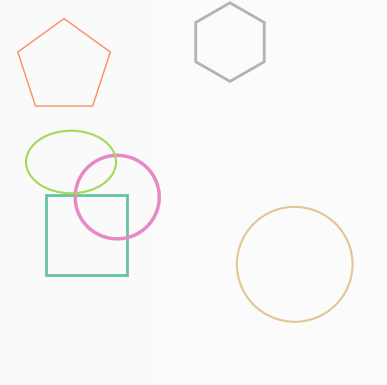[{"shape": "square", "thickness": 2, "radius": 0.52, "center": [0.222, 0.39]}, {"shape": "pentagon", "thickness": 1, "radius": 0.63, "center": [0.165, 0.826]}, {"shape": "circle", "thickness": 2.5, "radius": 0.54, "center": [0.302, 0.488]}, {"shape": "oval", "thickness": 1.5, "radius": 0.58, "center": [0.183, 0.579]}, {"shape": "circle", "thickness": 1.5, "radius": 0.75, "center": [0.761, 0.313]}, {"shape": "hexagon", "thickness": 2, "radius": 0.51, "center": [0.593, 0.891]}]